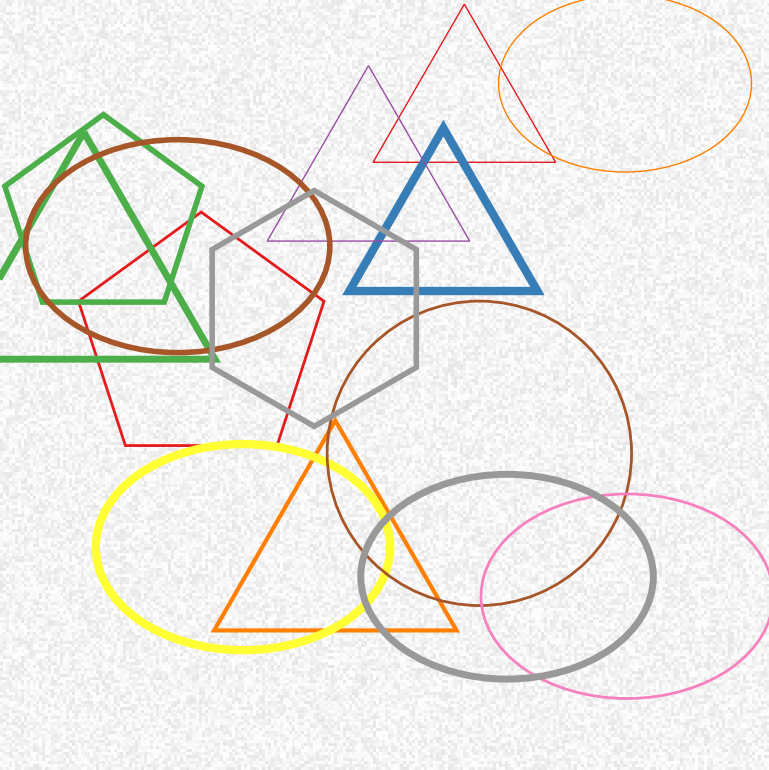[{"shape": "triangle", "thickness": 0.5, "radius": 0.68, "center": [0.603, 0.858]}, {"shape": "pentagon", "thickness": 1, "radius": 0.84, "center": [0.261, 0.557]}, {"shape": "triangle", "thickness": 3, "radius": 0.71, "center": [0.576, 0.693]}, {"shape": "triangle", "thickness": 2.5, "radius": 0.98, "center": [0.109, 0.632]}, {"shape": "pentagon", "thickness": 2, "radius": 0.67, "center": [0.134, 0.717]}, {"shape": "triangle", "thickness": 0.5, "radius": 0.76, "center": [0.479, 0.763]}, {"shape": "oval", "thickness": 0.5, "radius": 0.82, "center": [0.812, 0.892]}, {"shape": "triangle", "thickness": 1.5, "radius": 0.91, "center": [0.435, 0.272]}, {"shape": "oval", "thickness": 3, "radius": 0.96, "center": [0.316, 0.289]}, {"shape": "circle", "thickness": 1, "radius": 0.99, "center": [0.623, 0.411]}, {"shape": "oval", "thickness": 2, "radius": 0.99, "center": [0.231, 0.68]}, {"shape": "oval", "thickness": 1, "radius": 0.95, "center": [0.814, 0.226]}, {"shape": "hexagon", "thickness": 2, "radius": 0.77, "center": [0.408, 0.599]}, {"shape": "oval", "thickness": 2.5, "radius": 0.95, "center": [0.659, 0.251]}]